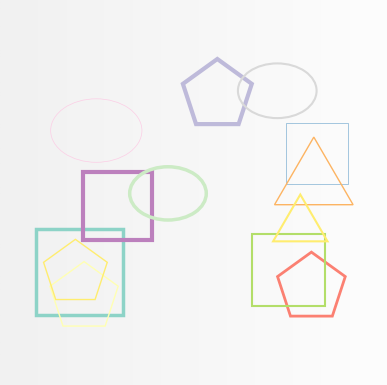[{"shape": "square", "thickness": 2.5, "radius": 0.56, "center": [0.206, 0.294]}, {"shape": "pentagon", "thickness": 1, "radius": 0.46, "center": [0.217, 0.228]}, {"shape": "pentagon", "thickness": 3, "radius": 0.47, "center": [0.561, 0.753]}, {"shape": "pentagon", "thickness": 2, "radius": 0.46, "center": [0.804, 0.253]}, {"shape": "square", "thickness": 0.5, "radius": 0.4, "center": [0.819, 0.602]}, {"shape": "triangle", "thickness": 1, "radius": 0.59, "center": [0.81, 0.527]}, {"shape": "square", "thickness": 1.5, "radius": 0.47, "center": [0.745, 0.299]}, {"shape": "oval", "thickness": 0.5, "radius": 0.59, "center": [0.249, 0.661]}, {"shape": "oval", "thickness": 1.5, "radius": 0.51, "center": [0.716, 0.764]}, {"shape": "square", "thickness": 3, "radius": 0.44, "center": [0.303, 0.466]}, {"shape": "oval", "thickness": 2.5, "radius": 0.49, "center": [0.433, 0.498]}, {"shape": "pentagon", "thickness": 1, "radius": 0.43, "center": [0.195, 0.292]}, {"shape": "triangle", "thickness": 1.5, "radius": 0.41, "center": [0.775, 0.414]}]